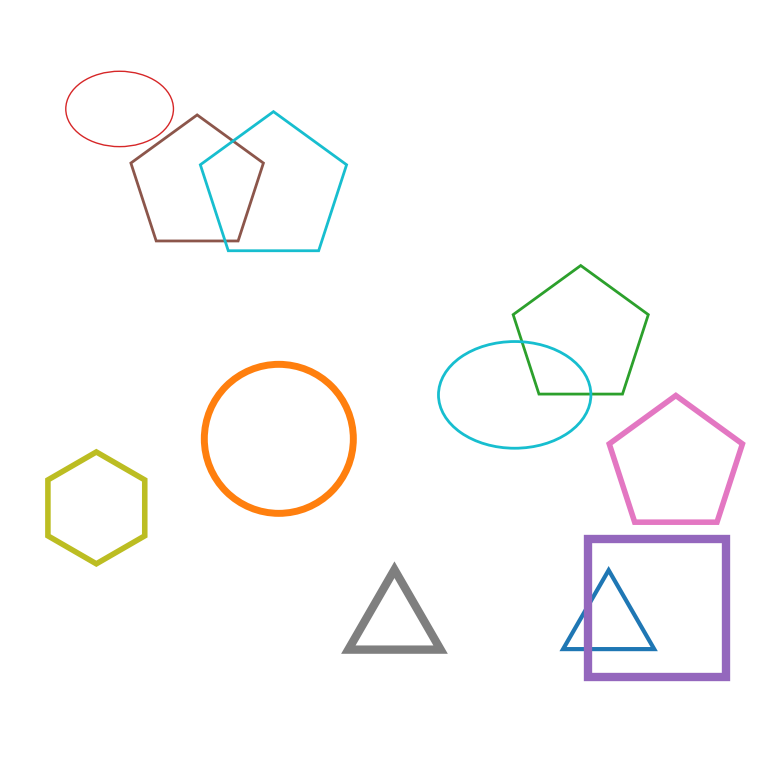[{"shape": "triangle", "thickness": 1.5, "radius": 0.34, "center": [0.79, 0.191]}, {"shape": "circle", "thickness": 2.5, "radius": 0.48, "center": [0.362, 0.43]}, {"shape": "pentagon", "thickness": 1, "radius": 0.46, "center": [0.754, 0.563]}, {"shape": "oval", "thickness": 0.5, "radius": 0.35, "center": [0.155, 0.859]}, {"shape": "square", "thickness": 3, "radius": 0.45, "center": [0.853, 0.21]}, {"shape": "pentagon", "thickness": 1, "radius": 0.45, "center": [0.256, 0.76]}, {"shape": "pentagon", "thickness": 2, "radius": 0.45, "center": [0.878, 0.395]}, {"shape": "triangle", "thickness": 3, "radius": 0.35, "center": [0.512, 0.191]}, {"shape": "hexagon", "thickness": 2, "radius": 0.36, "center": [0.125, 0.34]}, {"shape": "pentagon", "thickness": 1, "radius": 0.5, "center": [0.355, 0.755]}, {"shape": "oval", "thickness": 1, "radius": 0.49, "center": [0.668, 0.487]}]